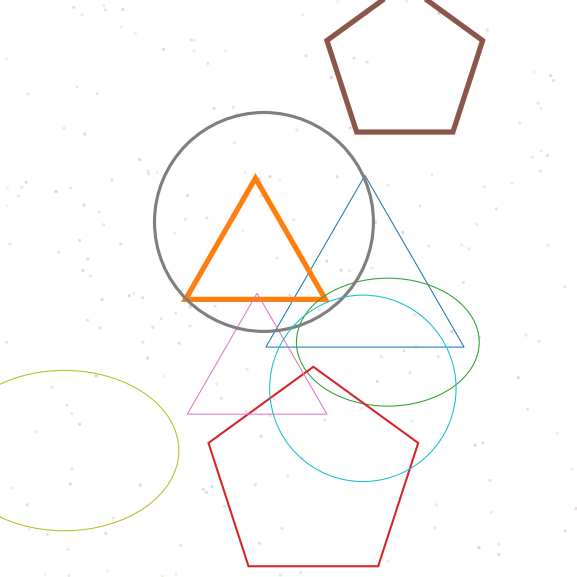[{"shape": "triangle", "thickness": 0.5, "radius": 0.99, "center": [0.632, 0.497]}, {"shape": "triangle", "thickness": 2.5, "radius": 0.7, "center": [0.442, 0.551]}, {"shape": "oval", "thickness": 0.5, "radius": 0.79, "center": [0.672, 0.407]}, {"shape": "pentagon", "thickness": 1, "radius": 0.95, "center": [0.543, 0.173]}, {"shape": "pentagon", "thickness": 2.5, "radius": 0.71, "center": [0.701, 0.885]}, {"shape": "triangle", "thickness": 0.5, "radius": 0.7, "center": [0.445, 0.352]}, {"shape": "circle", "thickness": 1.5, "radius": 0.95, "center": [0.457, 0.615]}, {"shape": "oval", "thickness": 0.5, "radius": 0.99, "center": [0.111, 0.219]}, {"shape": "circle", "thickness": 0.5, "radius": 0.81, "center": [0.628, 0.327]}]